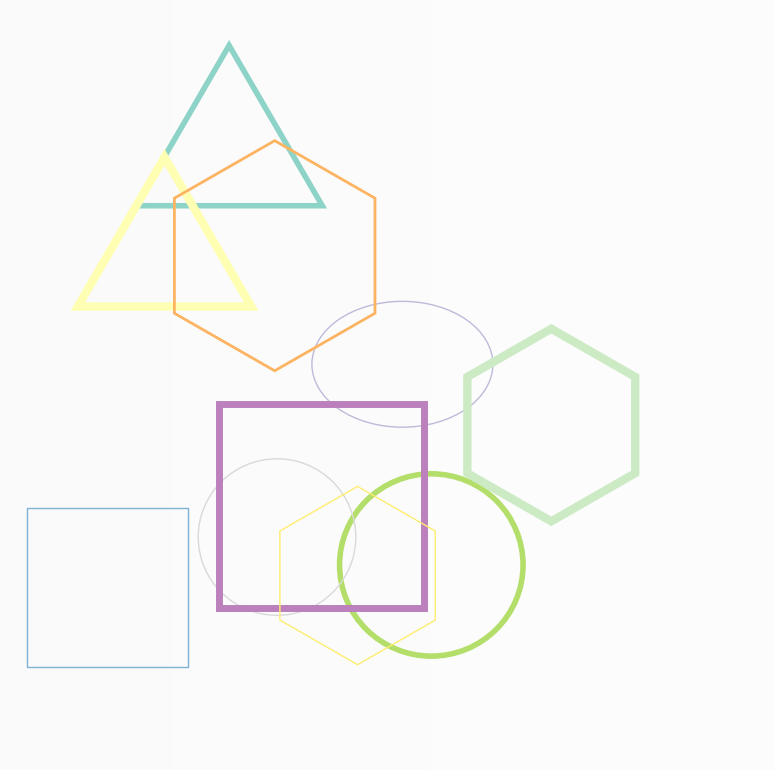[{"shape": "triangle", "thickness": 2, "radius": 0.69, "center": [0.296, 0.802]}, {"shape": "triangle", "thickness": 3, "radius": 0.65, "center": [0.212, 0.667]}, {"shape": "oval", "thickness": 0.5, "radius": 0.58, "center": [0.519, 0.527]}, {"shape": "square", "thickness": 0.5, "radius": 0.52, "center": [0.139, 0.237]}, {"shape": "hexagon", "thickness": 1, "radius": 0.75, "center": [0.354, 0.668]}, {"shape": "circle", "thickness": 2, "radius": 0.59, "center": [0.557, 0.266]}, {"shape": "circle", "thickness": 0.5, "radius": 0.51, "center": [0.357, 0.303]}, {"shape": "square", "thickness": 2.5, "radius": 0.66, "center": [0.415, 0.343]}, {"shape": "hexagon", "thickness": 3, "radius": 0.63, "center": [0.711, 0.448]}, {"shape": "hexagon", "thickness": 0.5, "radius": 0.58, "center": [0.461, 0.253]}]